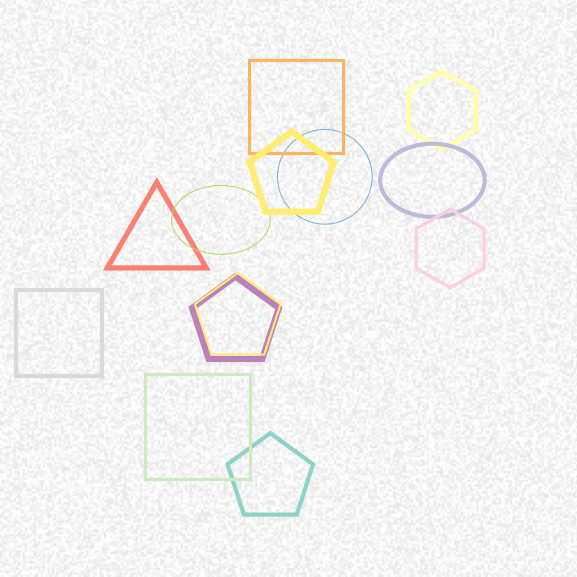[{"shape": "pentagon", "thickness": 2, "radius": 0.39, "center": [0.468, 0.171]}, {"shape": "hexagon", "thickness": 2.5, "radius": 0.33, "center": [0.766, 0.808]}, {"shape": "oval", "thickness": 2, "radius": 0.45, "center": [0.749, 0.687]}, {"shape": "triangle", "thickness": 2.5, "radius": 0.49, "center": [0.272, 0.585]}, {"shape": "circle", "thickness": 0.5, "radius": 0.41, "center": [0.562, 0.693]}, {"shape": "square", "thickness": 1.5, "radius": 0.41, "center": [0.513, 0.815]}, {"shape": "oval", "thickness": 0.5, "radius": 0.43, "center": [0.382, 0.618]}, {"shape": "hexagon", "thickness": 1.5, "radius": 0.34, "center": [0.78, 0.569]}, {"shape": "square", "thickness": 2, "radius": 0.37, "center": [0.102, 0.422]}, {"shape": "pentagon", "thickness": 3, "radius": 0.39, "center": [0.408, 0.441]}, {"shape": "square", "thickness": 1.5, "radius": 0.45, "center": [0.342, 0.26]}, {"shape": "pentagon", "thickness": 1, "radius": 0.39, "center": [0.412, 0.448]}, {"shape": "pentagon", "thickness": 3, "radius": 0.38, "center": [0.505, 0.694]}]